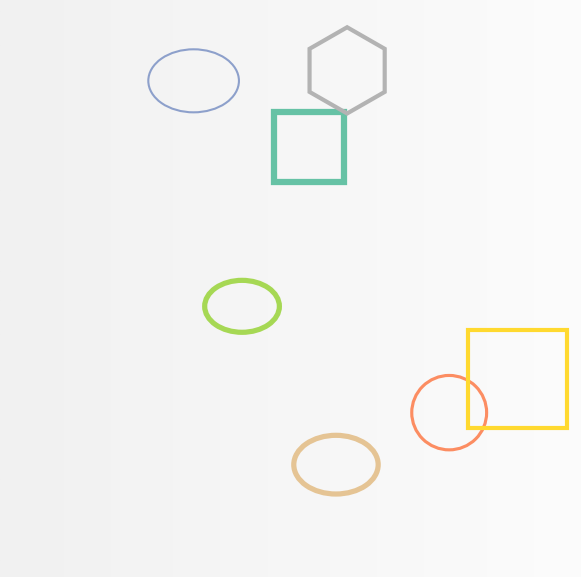[{"shape": "square", "thickness": 3, "radius": 0.3, "center": [0.532, 0.745]}, {"shape": "circle", "thickness": 1.5, "radius": 0.32, "center": [0.773, 0.285]}, {"shape": "oval", "thickness": 1, "radius": 0.39, "center": [0.333, 0.859]}, {"shape": "oval", "thickness": 2.5, "radius": 0.32, "center": [0.416, 0.469]}, {"shape": "square", "thickness": 2, "radius": 0.43, "center": [0.89, 0.343]}, {"shape": "oval", "thickness": 2.5, "radius": 0.36, "center": [0.578, 0.195]}, {"shape": "hexagon", "thickness": 2, "radius": 0.37, "center": [0.597, 0.877]}]